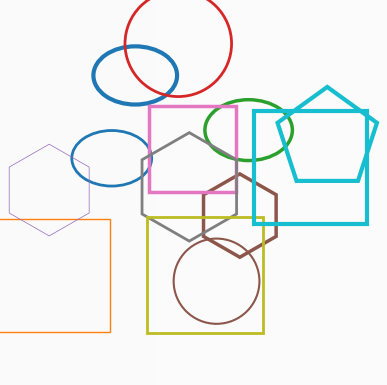[{"shape": "oval", "thickness": 2, "radius": 0.52, "center": [0.288, 0.589]}, {"shape": "oval", "thickness": 3, "radius": 0.54, "center": [0.349, 0.804]}, {"shape": "square", "thickness": 1, "radius": 0.73, "center": [0.138, 0.283]}, {"shape": "oval", "thickness": 2.5, "radius": 0.56, "center": [0.642, 0.662]}, {"shape": "circle", "thickness": 2, "radius": 0.69, "center": [0.46, 0.887]}, {"shape": "hexagon", "thickness": 0.5, "radius": 0.6, "center": [0.127, 0.506]}, {"shape": "circle", "thickness": 1.5, "radius": 0.55, "center": [0.559, 0.27]}, {"shape": "hexagon", "thickness": 2.5, "radius": 0.54, "center": [0.619, 0.44]}, {"shape": "square", "thickness": 2.5, "radius": 0.56, "center": [0.497, 0.612]}, {"shape": "hexagon", "thickness": 2, "radius": 0.7, "center": [0.489, 0.515]}, {"shape": "square", "thickness": 2, "radius": 0.75, "center": [0.53, 0.285]}, {"shape": "pentagon", "thickness": 3, "radius": 0.67, "center": [0.845, 0.639]}, {"shape": "square", "thickness": 3, "radius": 0.73, "center": [0.801, 0.564]}]